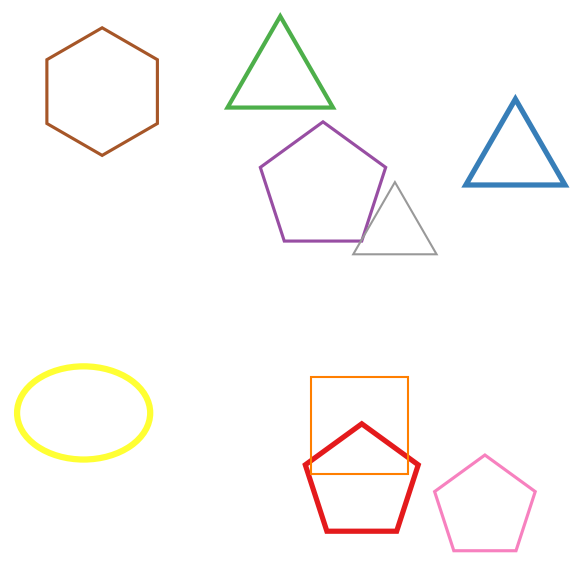[{"shape": "pentagon", "thickness": 2.5, "radius": 0.51, "center": [0.626, 0.162]}, {"shape": "triangle", "thickness": 2.5, "radius": 0.5, "center": [0.892, 0.728]}, {"shape": "triangle", "thickness": 2, "radius": 0.53, "center": [0.485, 0.866]}, {"shape": "pentagon", "thickness": 1.5, "radius": 0.57, "center": [0.559, 0.674]}, {"shape": "square", "thickness": 1, "radius": 0.42, "center": [0.623, 0.262]}, {"shape": "oval", "thickness": 3, "radius": 0.58, "center": [0.145, 0.284]}, {"shape": "hexagon", "thickness": 1.5, "radius": 0.55, "center": [0.177, 0.841]}, {"shape": "pentagon", "thickness": 1.5, "radius": 0.46, "center": [0.84, 0.12]}, {"shape": "triangle", "thickness": 1, "radius": 0.42, "center": [0.684, 0.6]}]